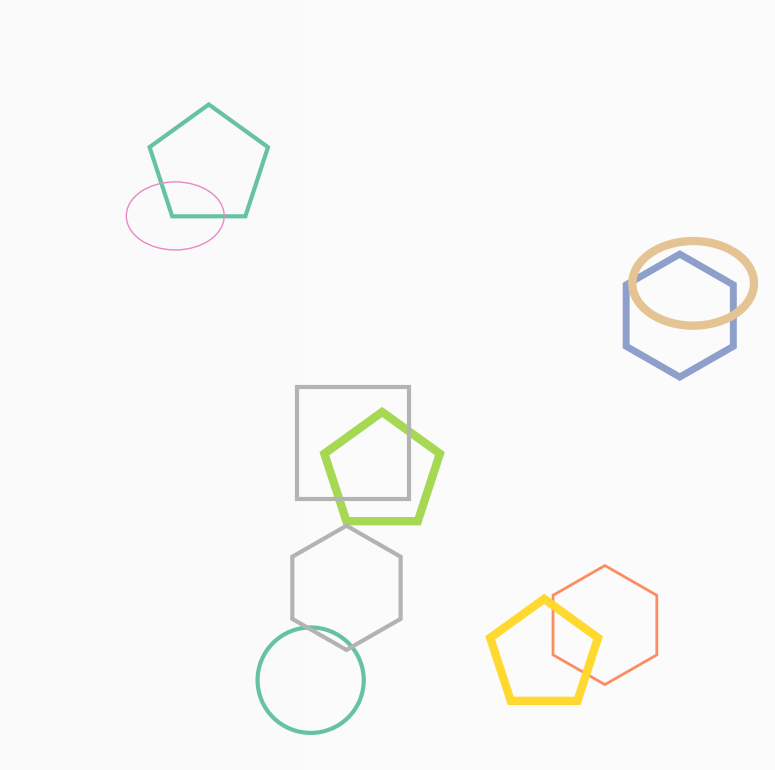[{"shape": "circle", "thickness": 1.5, "radius": 0.34, "center": [0.401, 0.117]}, {"shape": "pentagon", "thickness": 1.5, "radius": 0.4, "center": [0.269, 0.784]}, {"shape": "hexagon", "thickness": 1, "radius": 0.39, "center": [0.781, 0.188]}, {"shape": "hexagon", "thickness": 2.5, "radius": 0.4, "center": [0.877, 0.59]}, {"shape": "oval", "thickness": 0.5, "radius": 0.32, "center": [0.226, 0.72]}, {"shape": "pentagon", "thickness": 3, "radius": 0.39, "center": [0.493, 0.387]}, {"shape": "pentagon", "thickness": 3, "radius": 0.37, "center": [0.702, 0.149]}, {"shape": "oval", "thickness": 3, "radius": 0.39, "center": [0.894, 0.632]}, {"shape": "square", "thickness": 1.5, "radius": 0.36, "center": [0.455, 0.425]}, {"shape": "hexagon", "thickness": 1.5, "radius": 0.4, "center": [0.447, 0.237]}]